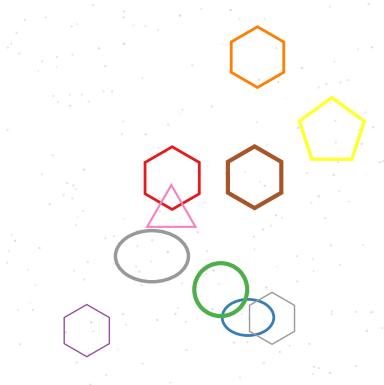[{"shape": "hexagon", "thickness": 2, "radius": 0.41, "center": [0.447, 0.537]}, {"shape": "oval", "thickness": 2, "radius": 0.34, "center": [0.644, 0.175]}, {"shape": "circle", "thickness": 3, "radius": 0.34, "center": [0.573, 0.248]}, {"shape": "hexagon", "thickness": 1, "radius": 0.34, "center": [0.225, 0.141]}, {"shape": "hexagon", "thickness": 2, "radius": 0.39, "center": [0.669, 0.852]}, {"shape": "pentagon", "thickness": 2.5, "radius": 0.44, "center": [0.862, 0.658]}, {"shape": "hexagon", "thickness": 3, "radius": 0.4, "center": [0.661, 0.54]}, {"shape": "triangle", "thickness": 1.5, "radius": 0.36, "center": [0.445, 0.447]}, {"shape": "oval", "thickness": 2.5, "radius": 0.47, "center": [0.395, 0.335]}, {"shape": "hexagon", "thickness": 1, "radius": 0.34, "center": [0.707, 0.173]}]